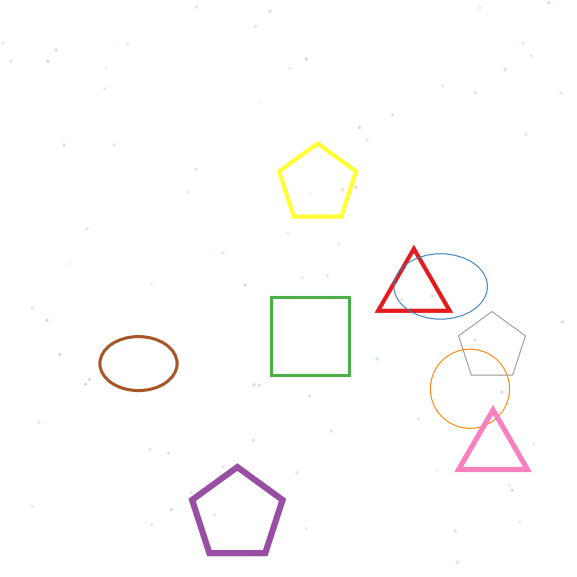[{"shape": "triangle", "thickness": 2, "radius": 0.36, "center": [0.717, 0.497]}, {"shape": "oval", "thickness": 0.5, "radius": 0.4, "center": [0.763, 0.503]}, {"shape": "square", "thickness": 1.5, "radius": 0.34, "center": [0.537, 0.418]}, {"shape": "pentagon", "thickness": 3, "radius": 0.41, "center": [0.411, 0.108]}, {"shape": "circle", "thickness": 0.5, "radius": 0.34, "center": [0.814, 0.326]}, {"shape": "pentagon", "thickness": 2, "radius": 0.35, "center": [0.55, 0.681]}, {"shape": "oval", "thickness": 1.5, "radius": 0.33, "center": [0.24, 0.37]}, {"shape": "triangle", "thickness": 2.5, "radius": 0.34, "center": [0.854, 0.221]}, {"shape": "pentagon", "thickness": 0.5, "radius": 0.3, "center": [0.852, 0.399]}]